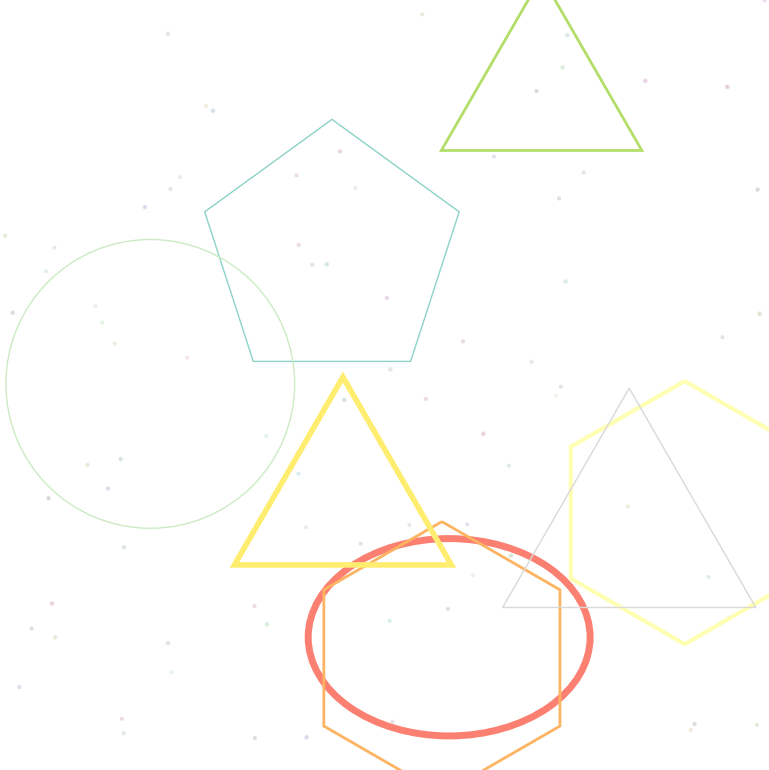[{"shape": "pentagon", "thickness": 0.5, "radius": 0.87, "center": [0.431, 0.671]}, {"shape": "hexagon", "thickness": 1.5, "radius": 0.85, "center": [0.889, 0.334]}, {"shape": "oval", "thickness": 2.5, "radius": 0.92, "center": [0.583, 0.172]}, {"shape": "hexagon", "thickness": 1, "radius": 0.89, "center": [0.574, 0.146]}, {"shape": "triangle", "thickness": 1, "radius": 0.75, "center": [0.703, 0.88]}, {"shape": "triangle", "thickness": 0.5, "radius": 0.95, "center": [0.817, 0.306]}, {"shape": "circle", "thickness": 0.5, "radius": 0.94, "center": [0.195, 0.501]}, {"shape": "triangle", "thickness": 2, "radius": 0.81, "center": [0.445, 0.348]}]